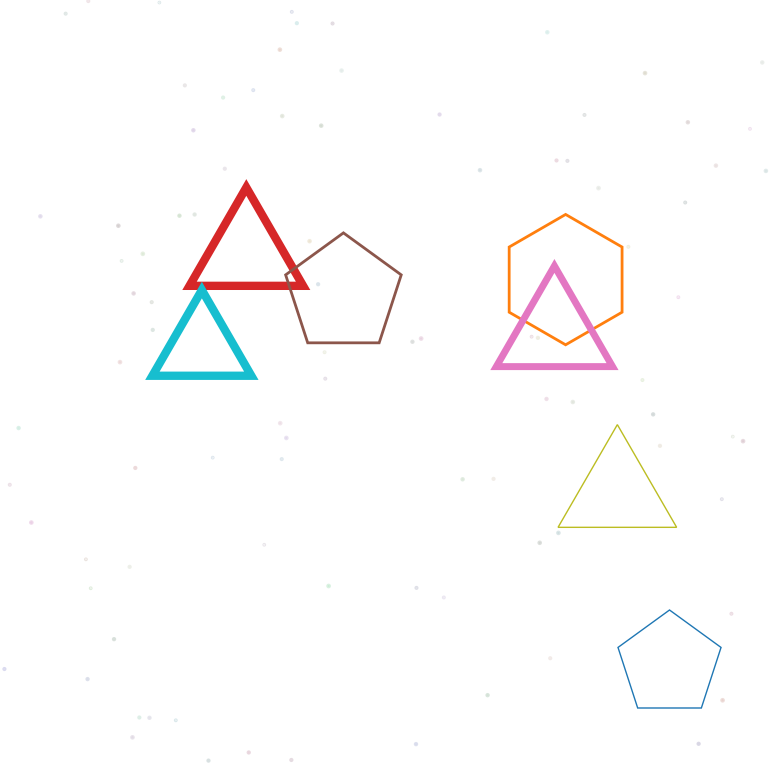[{"shape": "pentagon", "thickness": 0.5, "radius": 0.35, "center": [0.87, 0.137]}, {"shape": "hexagon", "thickness": 1, "radius": 0.42, "center": [0.735, 0.637]}, {"shape": "triangle", "thickness": 3, "radius": 0.43, "center": [0.32, 0.671]}, {"shape": "pentagon", "thickness": 1, "radius": 0.39, "center": [0.446, 0.619]}, {"shape": "triangle", "thickness": 2.5, "radius": 0.44, "center": [0.72, 0.567]}, {"shape": "triangle", "thickness": 0.5, "radius": 0.44, "center": [0.802, 0.36]}, {"shape": "triangle", "thickness": 3, "radius": 0.37, "center": [0.262, 0.549]}]